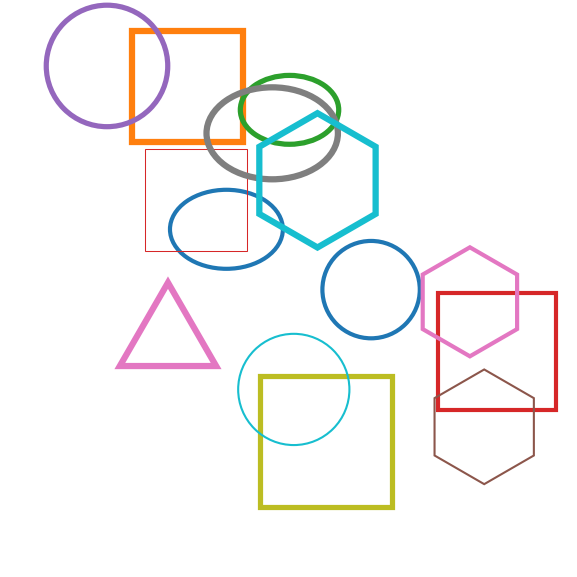[{"shape": "circle", "thickness": 2, "radius": 0.42, "center": [0.643, 0.498]}, {"shape": "oval", "thickness": 2, "radius": 0.49, "center": [0.392, 0.602]}, {"shape": "square", "thickness": 3, "radius": 0.48, "center": [0.325, 0.85]}, {"shape": "oval", "thickness": 2.5, "radius": 0.43, "center": [0.501, 0.809]}, {"shape": "square", "thickness": 2, "radius": 0.51, "center": [0.86, 0.391]}, {"shape": "square", "thickness": 0.5, "radius": 0.44, "center": [0.34, 0.653]}, {"shape": "circle", "thickness": 2.5, "radius": 0.53, "center": [0.185, 0.885]}, {"shape": "hexagon", "thickness": 1, "radius": 0.5, "center": [0.838, 0.26]}, {"shape": "hexagon", "thickness": 2, "radius": 0.47, "center": [0.814, 0.477]}, {"shape": "triangle", "thickness": 3, "radius": 0.48, "center": [0.291, 0.413]}, {"shape": "oval", "thickness": 3, "radius": 0.57, "center": [0.471, 0.768]}, {"shape": "square", "thickness": 2.5, "radius": 0.57, "center": [0.564, 0.234]}, {"shape": "hexagon", "thickness": 3, "radius": 0.58, "center": [0.55, 0.687]}, {"shape": "circle", "thickness": 1, "radius": 0.48, "center": [0.509, 0.325]}]